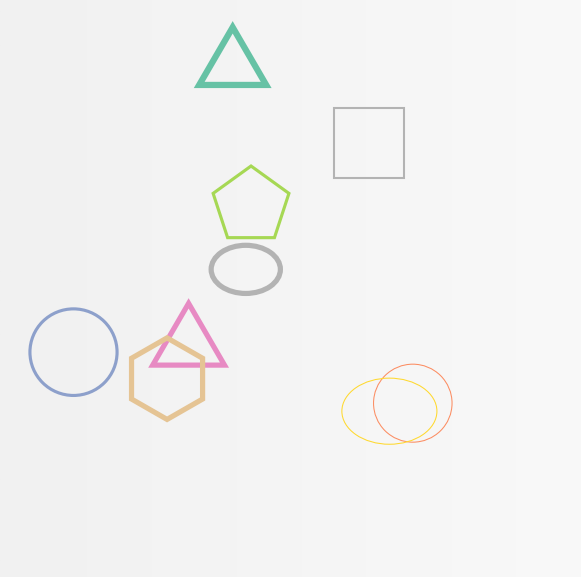[{"shape": "triangle", "thickness": 3, "radius": 0.33, "center": [0.4, 0.885]}, {"shape": "circle", "thickness": 0.5, "radius": 0.34, "center": [0.71, 0.301]}, {"shape": "circle", "thickness": 1.5, "radius": 0.37, "center": [0.126, 0.389]}, {"shape": "triangle", "thickness": 2.5, "radius": 0.36, "center": [0.324, 0.403]}, {"shape": "pentagon", "thickness": 1.5, "radius": 0.34, "center": [0.432, 0.643]}, {"shape": "oval", "thickness": 0.5, "radius": 0.41, "center": [0.67, 0.287]}, {"shape": "hexagon", "thickness": 2.5, "radius": 0.35, "center": [0.287, 0.343]}, {"shape": "oval", "thickness": 2.5, "radius": 0.3, "center": [0.423, 0.533]}, {"shape": "square", "thickness": 1, "radius": 0.3, "center": [0.635, 0.751]}]